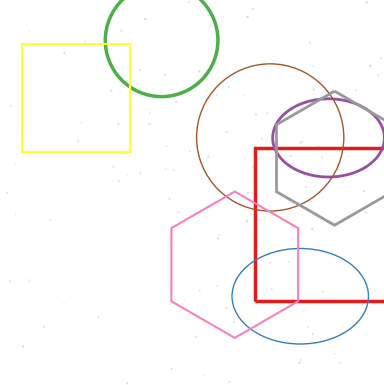[{"shape": "square", "thickness": 2.5, "radius": 0.99, "center": [0.862, 0.417]}, {"shape": "oval", "thickness": 1, "radius": 0.89, "center": [0.78, 0.231]}, {"shape": "circle", "thickness": 2.5, "radius": 0.73, "center": [0.42, 0.895]}, {"shape": "oval", "thickness": 2, "radius": 0.73, "center": [0.853, 0.642]}, {"shape": "square", "thickness": 1.5, "radius": 0.7, "center": [0.197, 0.745]}, {"shape": "circle", "thickness": 1, "radius": 0.96, "center": [0.702, 0.643]}, {"shape": "hexagon", "thickness": 1.5, "radius": 0.95, "center": [0.61, 0.312]}, {"shape": "hexagon", "thickness": 2, "radius": 0.87, "center": [0.869, 0.589]}]